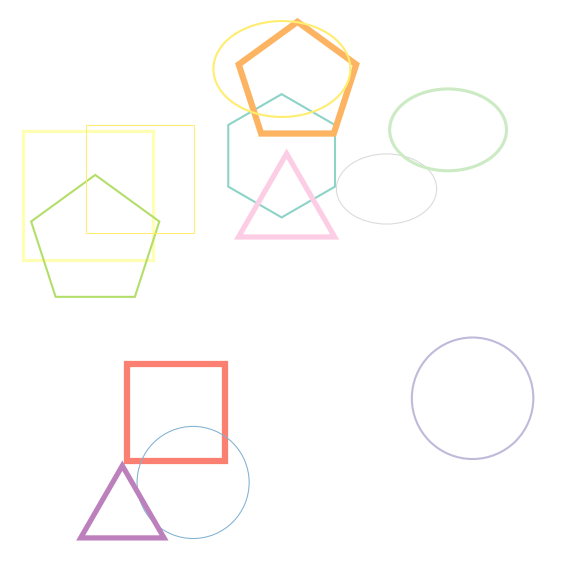[{"shape": "hexagon", "thickness": 1, "radius": 0.53, "center": [0.488, 0.729]}, {"shape": "square", "thickness": 1.5, "radius": 0.56, "center": [0.152, 0.66]}, {"shape": "circle", "thickness": 1, "radius": 0.53, "center": [0.818, 0.309]}, {"shape": "square", "thickness": 3, "radius": 0.42, "center": [0.305, 0.285]}, {"shape": "circle", "thickness": 0.5, "radius": 0.49, "center": [0.334, 0.164]}, {"shape": "pentagon", "thickness": 3, "radius": 0.53, "center": [0.515, 0.854]}, {"shape": "pentagon", "thickness": 1, "radius": 0.58, "center": [0.165, 0.58]}, {"shape": "triangle", "thickness": 2.5, "radius": 0.48, "center": [0.496, 0.637]}, {"shape": "oval", "thickness": 0.5, "radius": 0.43, "center": [0.669, 0.672]}, {"shape": "triangle", "thickness": 2.5, "radius": 0.42, "center": [0.212, 0.109]}, {"shape": "oval", "thickness": 1.5, "radius": 0.51, "center": [0.776, 0.774]}, {"shape": "square", "thickness": 0.5, "radius": 0.47, "center": [0.243, 0.689]}, {"shape": "oval", "thickness": 1, "radius": 0.59, "center": [0.488, 0.88]}]